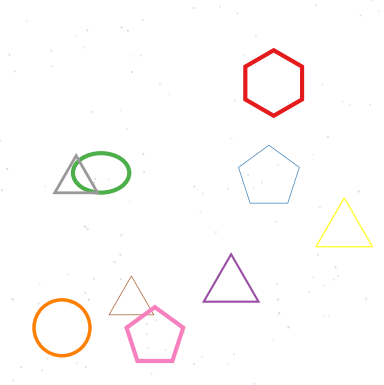[{"shape": "hexagon", "thickness": 3, "radius": 0.43, "center": [0.711, 0.784]}, {"shape": "pentagon", "thickness": 0.5, "radius": 0.42, "center": [0.699, 0.54]}, {"shape": "oval", "thickness": 3, "radius": 0.37, "center": [0.263, 0.551]}, {"shape": "triangle", "thickness": 1.5, "radius": 0.41, "center": [0.6, 0.257]}, {"shape": "circle", "thickness": 2.5, "radius": 0.36, "center": [0.161, 0.149]}, {"shape": "triangle", "thickness": 1, "radius": 0.42, "center": [0.894, 0.401]}, {"shape": "triangle", "thickness": 0.5, "radius": 0.34, "center": [0.341, 0.216]}, {"shape": "pentagon", "thickness": 3, "radius": 0.39, "center": [0.402, 0.125]}, {"shape": "triangle", "thickness": 2, "radius": 0.32, "center": [0.198, 0.531]}]